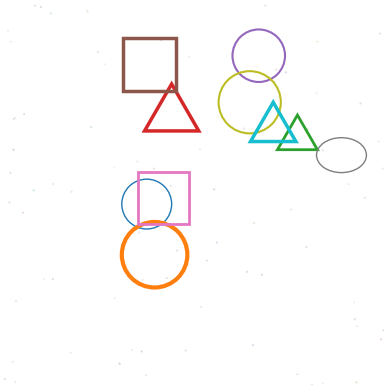[{"shape": "circle", "thickness": 1, "radius": 0.32, "center": [0.381, 0.47]}, {"shape": "circle", "thickness": 3, "radius": 0.43, "center": [0.402, 0.338]}, {"shape": "triangle", "thickness": 2, "radius": 0.3, "center": [0.773, 0.641]}, {"shape": "triangle", "thickness": 2.5, "radius": 0.41, "center": [0.446, 0.701]}, {"shape": "circle", "thickness": 1.5, "radius": 0.34, "center": [0.672, 0.855]}, {"shape": "square", "thickness": 2.5, "radius": 0.34, "center": [0.389, 0.832]}, {"shape": "square", "thickness": 2, "radius": 0.33, "center": [0.425, 0.486]}, {"shape": "oval", "thickness": 1, "radius": 0.32, "center": [0.887, 0.597]}, {"shape": "circle", "thickness": 1.5, "radius": 0.4, "center": [0.649, 0.734]}, {"shape": "triangle", "thickness": 2.5, "radius": 0.34, "center": [0.71, 0.666]}]